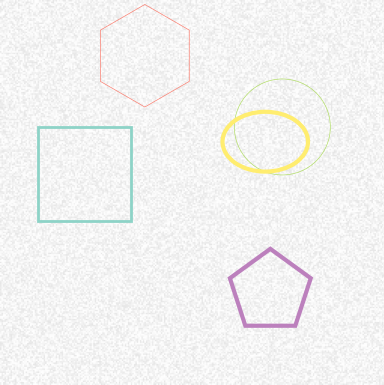[{"shape": "square", "thickness": 2, "radius": 0.61, "center": [0.219, 0.548]}, {"shape": "hexagon", "thickness": 0.5, "radius": 0.67, "center": [0.376, 0.855]}, {"shape": "circle", "thickness": 0.5, "radius": 0.62, "center": [0.733, 0.67]}, {"shape": "pentagon", "thickness": 3, "radius": 0.55, "center": [0.702, 0.243]}, {"shape": "oval", "thickness": 3, "radius": 0.56, "center": [0.689, 0.632]}]